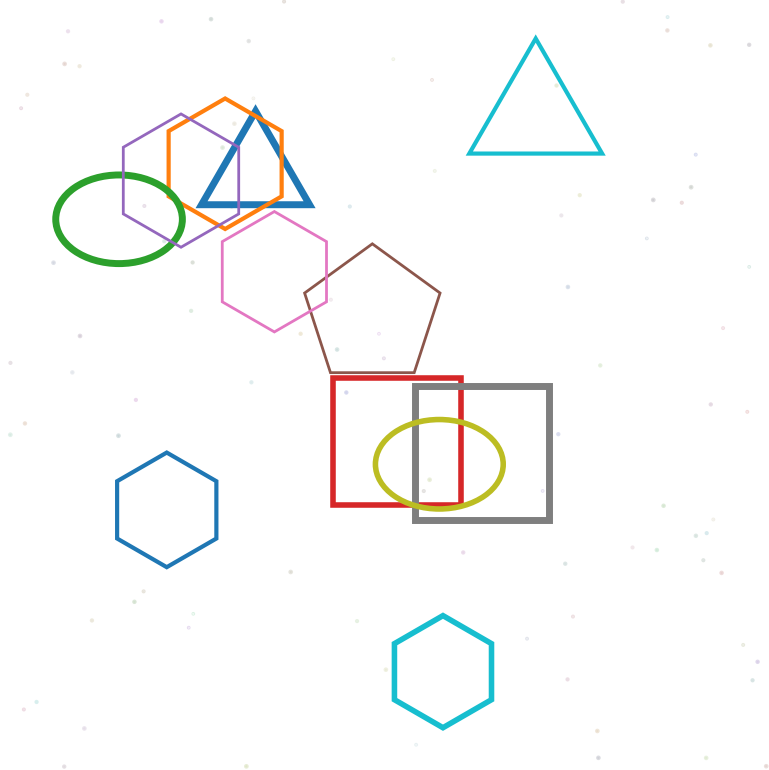[{"shape": "hexagon", "thickness": 1.5, "radius": 0.37, "center": [0.217, 0.338]}, {"shape": "triangle", "thickness": 2.5, "radius": 0.41, "center": [0.332, 0.775]}, {"shape": "hexagon", "thickness": 1.5, "radius": 0.42, "center": [0.292, 0.787]}, {"shape": "oval", "thickness": 2.5, "radius": 0.41, "center": [0.155, 0.715]}, {"shape": "square", "thickness": 2, "radius": 0.41, "center": [0.515, 0.426]}, {"shape": "hexagon", "thickness": 1, "radius": 0.43, "center": [0.235, 0.765]}, {"shape": "pentagon", "thickness": 1, "radius": 0.46, "center": [0.484, 0.591]}, {"shape": "hexagon", "thickness": 1, "radius": 0.39, "center": [0.356, 0.647]}, {"shape": "square", "thickness": 2.5, "radius": 0.43, "center": [0.626, 0.412]}, {"shape": "oval", "thickness": 2, "radius": 0.41, "center": [0.571, 0.397]}, {"shape": "triangle", "thickness": 1.5, "radius": 0.5, "center": [0.696, 0.85]}, {"shape": "hexagon", "thickness": 2, "radius": 0.36, "center": [0.575, 0.128]}]